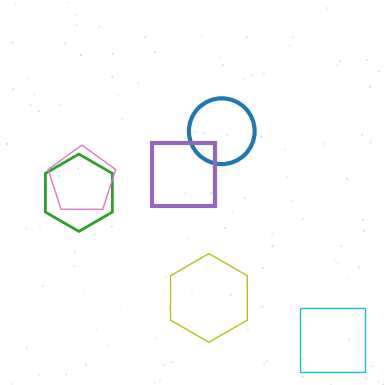[{"shape": "circle", "thickness": 3, "radius": 0.43, "center": [0.576, 0.659]}, {"shape": "hexagon", "thickness": 2, "radius": 0.5, "center": [0.205, 0.499]}, {"shape": "square", "thickness": 3, "radius": 0.41, "center": [0.477, 0.547]}, {"shape": "pentagon", "thickness": 1, "radius": 0.46, "center": [0.213, 0.531]}, {"shape": "hexagon", "thickness": 1, "radius": 0.58, "center": [0.543, 0.226]}, {"shape": "square", "thickness": 1, "radius": 0.42, "center": [0.864, 0.117]}]